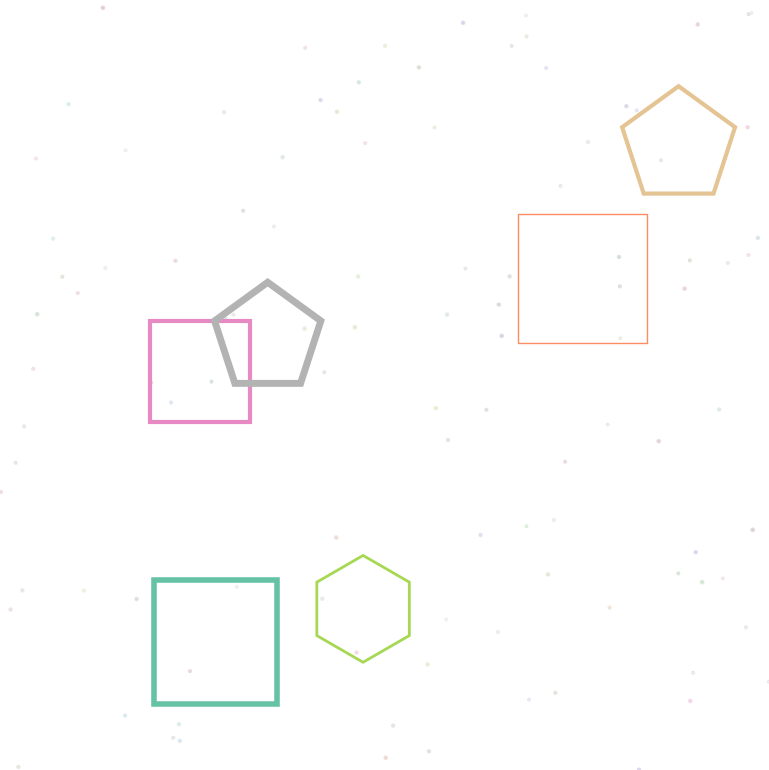[{"shape": "square", "thickness": 2, "radius": 0.4, "center": [0.28, 0.167]}, {"shape": "square", "thickness": 0.5, "radius": 0.42, "center": [0.756, 0.638]}, {"shape": "square", "thickness": 1.5, "radius": 0.33, "center": [0.26, 0.517]}, {"shape": "hexagon", "thickness": 1, "radius": 0.35, "center": [0.472, 0.209]}, {"shape": "pentagon", "thickness": 1.5, "radius": 0.39, "center": [0.881, 0.811]}, {"shape": "pentagon", "thickness": 2.5, "radius": 0.36, "center": [0.348, 0.561]}]